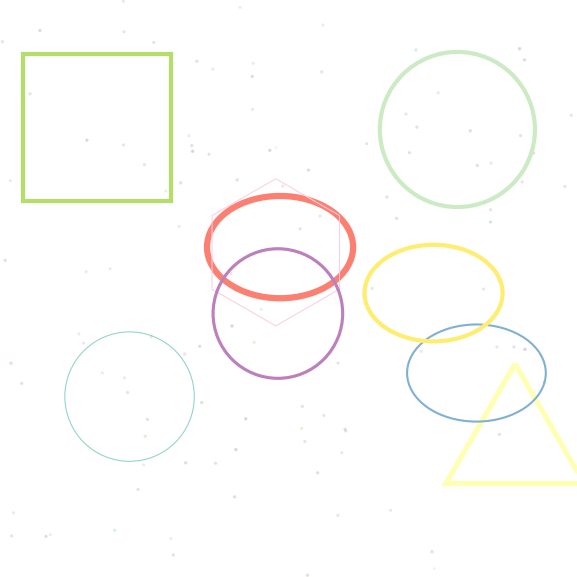[{"shape": "circle", "thickness": 0.5, "radius": 0.56, "center": [0.224, 0.312]}, {"shape": "triangle", "thickness": 2.5, "radius": 0.69, "center": [0.892, 0.231]}, {"shape": "oval", "thickness": 3, "radius": 0.63, "center": [0.485, 0.571]}, {"shape": "oval", "thickness": 1, "radius": 0.6, "center": [0.825, 0.353]}, {"shape": "square", "thickness": 2, "radius": 0.64, "center": [0.168, 0.778]}, {"shape": "hexagon", "thickness": 0.5, "radius": 0.64, "center": [0.478, 0.562]}, {"shape": "circle", "thickness": 1.5, "radius": 0.56, "center": [0.481, 0.456]}, {"shape": "circle", "thickness": 2, "radius": 0.67, "center": [0.792, 0.775]}, {"shape": "oval", "thickness": 2, "radius": 0.6, "center": [0.751, 0.492]}]